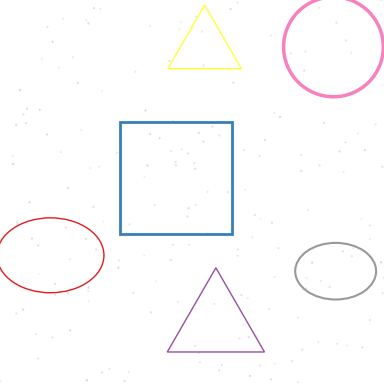[{"shape": "oval", "thickness": 1, "radius": 0.69, "center": [0.131, 0.337]}, {"shape": "square", "thickness": 2, "radius": 0.72, "center": [0.457, 0.538]}, {"shape": "triangle", "thickness": 1, "radius": 0.73, "center": [0.561, 0.159]}, {"shape": "triangle", "thickness": 1, "radius": 0.55, "center": [0.532, 0.877]}, {"shape": "circle", "thickness": 2.5, "radius": 0.65, "center": [0.866, 0.878]}, {"shape": "oval", "thickness": 1.5, "radius": 0.53, "center": [0.872, 0.296]}]